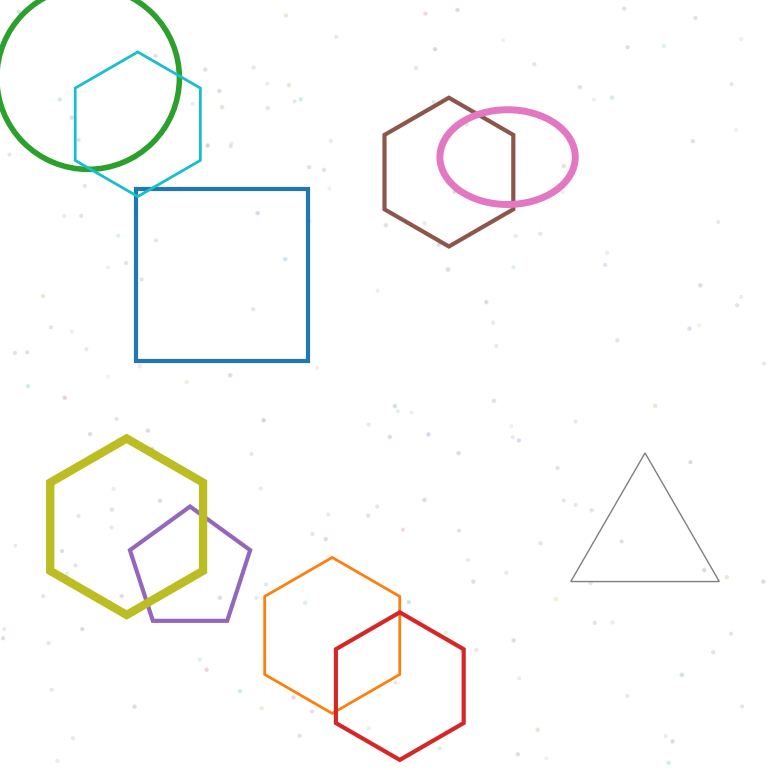[{"shape": "square", "thickness": 1.5, "radius": 0.56, "center": [0.288, 0.643]}, {"shape": "hexagon", "thickness": 1, "radius": 0.51, "center": [0.431, 0.175]}, {"shape": "circle", "thickness": 2, "radius": 0.59, "center": [0.114, 0.899]}, {"shape": "hexagon", "thickness": 1.5, "radius": 0.48, "center": [0.519, 0.109]}, {"shape": "pentagon", "thickness": 1.5, "radius": 0.41, "center": [0.247, 0.26]}, {"shape": "hexagon", "thickness": 1.5, "radius": 0.48, "center": [0.583, 0.776]}, {"shape": "oval", "thickness": 2.5, "radius": 0.44, "center": [0.659, 0.796]}, {"shape": "triangle", "thickness": 0.5, "radius": 0.56, "center": [0.838, 0.3]}, {"shape": "hexagon", "thickness": 3, "radius": 0.57, "center": [0.164, 0.316]}, {"shape": "hexagon", "thickness": 1, "radius": 0.47, "center": [0.179, 0.839]}]